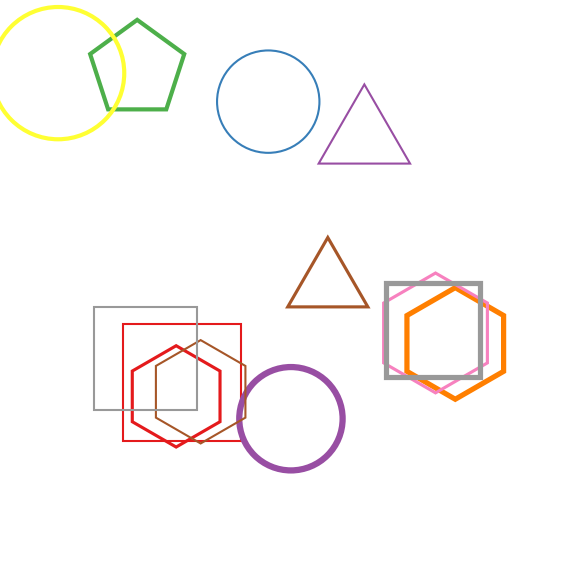[{"shape": "square", "thickness": 1, "radius": 0.51, "center": [0.315, 0.337]}, {"shape": "hexagon", "thickness": 1.5, "radius": 0.44, "center": [0.305, 0.313]}, {"shape": "circle", "thickness": 1, "radius": 0.44, "center": [0.464, 0.823]}, {"shape": "pentagon", "thickness": 2, "radius": 0.43, "center": [0.238, 0.879]}, {"shape": "triangle", "thickness": 1, "radius": 0.46, "center": [0.631, 0.762]}, {"shape": "circle", "thickness": 3, "radius": 0.45, "center": [0.504, 0.274]}, {"shape": "hexagon", "thickness": 2.5, "radius": 0.48, "center": [0.788, 0.404]}, {"shape": "circle", "thickness": 2, "radius": 0.57, "center": [0.101, 0.872]}, {"shape": "triangle", "thickness": 1.5, "radius": 0.4, "center": [0.568, 0.508]}, {"shape": "hexagon", "thickness": 1, "radius": 0.45, "center": [0.347, 0.321]}, {"shape": "hexagon", "thickness": 1.5, "radius": 0.52, "center": [0.754, 0.423]}, {"shape": "square", "thickness": 2.5, "radius": 0.41, "center": [0.75, 0.428]}, {"shape": "square", "thickness": 1, "radius": 0.45, "center": [0.252, 0.378]}]